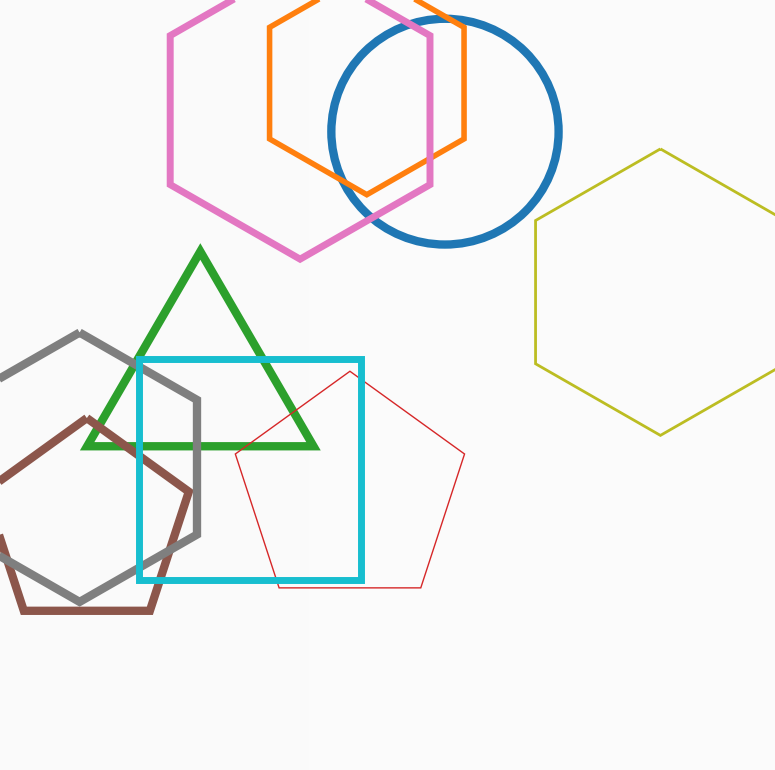[{"shape": "circle", "thickness": 3, "radius": 0.73, "center": [0.574, 0.829]}, {"shape": "hexagon", "thickness": 2, "radius": 0.72, "center": [0.473, 0.892]}, {"shape": "triangle", "thickness": 3, "radius": 0.84, "center": [0.258, 0.505]}, {"shape": "pentagon", "thickness": 0.5, "radius": 0.78, "center": [0.452, 0.362]}, {"shape": "pentagon", "thickness": 3, "radius": 0.69, "center": [0.112, 0.319]}, {"shape": "hexagon", "thickness": 2.5, "radius": 0.97, "center": [0.387, 0.857]}, {"shape": "hexagon", "thickness": 3, "radius": 0.87, "center": [0.103, 0.393]}, {"shape": "hexagon", "thickness": 1, "radius": 0.93, "center": [0.852, 0.621]}, {"shape": "square", "thickness": 2.5, "radius": 0.72, "center": [0.323, 0.39]}]